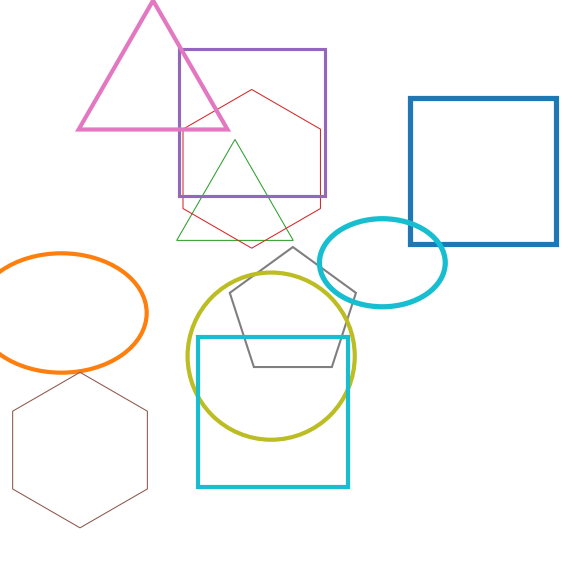[{"shape": "square", "thickness": 2.5, "radius": 0.63, "center": [0.836, 0.703]}, {"shape": "oval", "thickness": 2, "radius": 0.74, "center": [0.106, 0.457]}, {"shape": "triangle", "thickness": 0.5, "radius": 0.58, "center": [0.407, 0.641]}, {"shape": "hexagon", "thickness": 0.5, "radius": 0.69, "center": [0.436, 0.707]}, {"shape": "square", "thickness": 1.5, "radius": 0.63, "center": [0.436, 0.787]}, {"shape": "hexagon", "thickness": 0.5, "radius": 0.67, "center": [0.139, 0.22]}, {"shape": "triangle", "thickness": 2, "radius": 0.74, "center": [0.265, 0.849]}, {"shape": "pentagon", "thickness": 1, "radius": 0.57, "center": [0.507, 0.457]}, {"shape": "circle", "thickness": 2, "radius": 0.72, "center": [0.47, 0.382]}, {"shape": "square", "thickness": 2, "radius": 0.65, "center": [0.472, 0.286]}, {"shape": "oval", "thickness": 2.5, "radius": 0.54, "center": [0.662, 0.544]}]